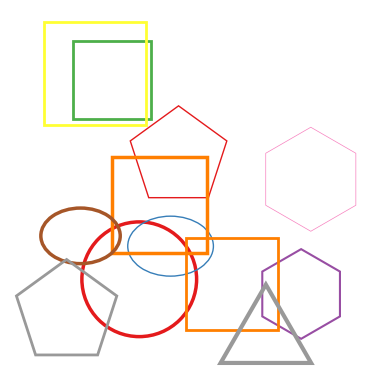[{"shape": "circle", "thickness": 2.5, "radius": 0.75, "center": [0.362, 0.275]}, {"shape": "pentagon", "thickness": 1, "radius": 0.66, "center": [0.464, 0.593]}, {"shape": "oval", "thickness": 1, "radius": 0.56, "center": [0.443, 0.361]}, {"shape": "square", "thickness": 2, "radius": 0.5, "center": [0.29, 0.793]}, {"shape": "hexagon", "thickness": 1.5, "radius": 0.58, "center": [0.782, 0.236]}, {"shape": "square", "thickness": 2.5, "radius": 0.62, "center": [0.415, 0.468]}, {"shape": "square", "thickness": 2, "radius": 0.6, "center": [0.602, 0.263]}, {"shape": "square", "thickness": 2, "radius": 0.67, "center": [0.247, 0.809]}, {"shape": "oval", "thickness": 2.5, "radius": 0.52, "center": [0.209, 0.387]}, {"shape": "hexagon", "thickness": 0.5, "radius": 0.68, "center": [0.807, 0.534]}, {"shape": "pentagon", "thickness": 2, "radius": 0.69, "center": [0.173, 0.189]}, {"shape": "triangle", "thickness": 3, "radius": 0.68, "center": [0.691, 0.125]}]